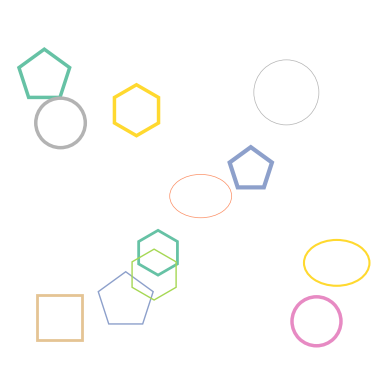[{"shape": "hexagon", "thickness": 2, "radius": 0.29, "center": [0.411, 0.344]}, {"shape": "pentagon", "thickness": 2.5, "radius": 0.35, "center": [0.115, 0.803]}, {"shape": "oval", "thickness": 0.5, "radius": 0.4, "center": [0.521, 0.491]}, {"shape": "pentagon", "thickness": 3, "radius": 0.29, "center": [0.651, 0.56]}, {"shape": "pentagon", "thickness": 1, "radius": 0.37, "center": [0.327, 0.219]}, {"shape": "circle", "thickness": 2.5, "radius": 0.32, "center": [0.822, 0.165]}, {"shape": "hexagon", "thickness": 1, "radius": 0.33, "center": [0.4, 0.287]}, {"shape": "oval", "thickness": 1.5, "radius": 0.43, "center": [0.875, 0.317]}, {"shape": "hexagon", "thickness": 2.5, "radius": 0.33, "center": [0.355, 0.714]}, {"shape": "square", "thickness": 2, "radius": 0.29, "center": [0.155, 0.175]}, {"shape": "circle", "thickness": 0.5, "radius": 0.42, "center": [0.744, 0.76]}, {"shape": "circle", "thickness": 2.5, "radius": 0.32, "center": [0.157, 0.681]}]